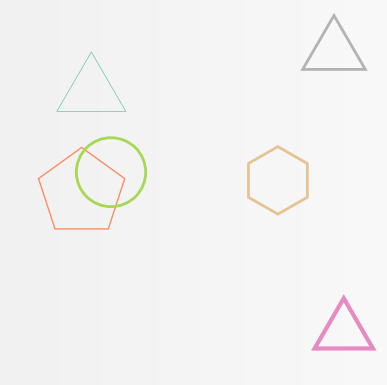[{"shape": "triangle", "thickness": 0.5, "radius": 0.51, "center": [0.236, 0.762]}, {"shape": "pentagon", "thickness": 1, "radius": 0.58, "center": [0.211, 0.5]}, {"shape": "triangle", "thickness": 3, "radius": 0.43, "center": [0.887, 0.138]}, {"shape": "circle", "thickness": 2, "radius": 0.45, "center": [0.286, 0.553]}, {"shape": "hexagon", "thickness": 2, "radius": 0.44, "center": [0.717, 0.531]}, {"shape": "triangle", "thickness": 2, "radius": 0.47, "center": [0.862, 0.866]}]